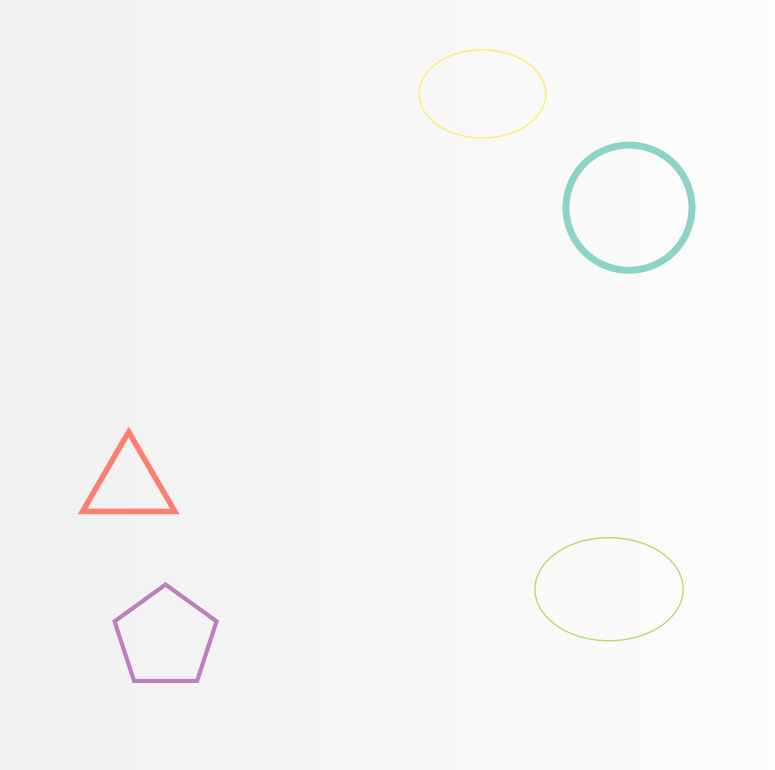[{"shape": "circle", "thickness": 2.5, "radius": 0.41, "center": [0.812, 0.73]}, {"shape": "triangle", "thickness": 2, "radius": 0.34, "center": [0.166, 0.37]}, {"shape": "oval", "thickness": 0.5, "radius": 0.48, "center": [0.786, 0.235]}, {"shape": "pentagon", "thickness": 1.5, "radius": 0.35, "center": [0.214, 0.172]}, {"shape": "oval", "thickness": 0.5, "radius": 0.41, "center": [0.622, 0.878]}]